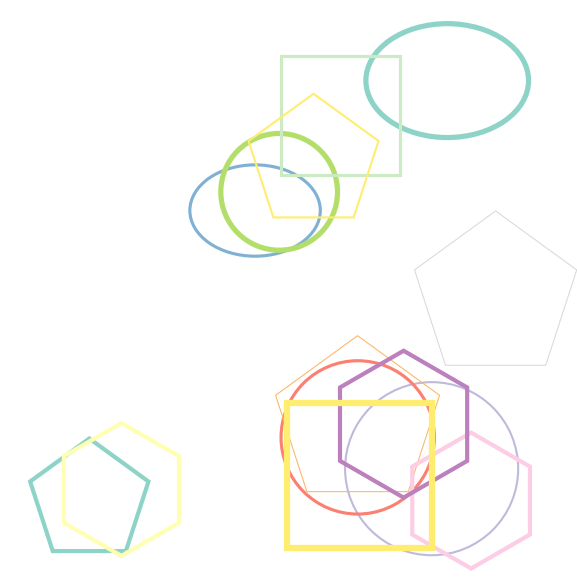[{"shape": "oval", "thickness": 2.5, "radius": 0.7, "center": [0.774, 0.86]}, {"shape": "pentagon", "thickness": 2, "radius": 0.54, "center": [0.155, 0.132]}, {"shape": "hexagon", "thickness": 2, "radius": 0.58, "center": [0.21, 0.152]}, {"shape": "circle", "thickness": 1, "radius": 0.75, "center": [0.747, 0.188]}, {"shape": "circle", "thickness": 1.5, "radius": 0.66, "center": [0.619, 0.242]}, {"shape": "oval", "thickness": 1.5, "radius": 0.56, "center": [0.442, 0.635]}, {"shape": "pentagon", "thickness": 0.5, "radius": 0.75, "center": [0.619, 0.269]}, {"shape": "circle", "thickness": 2.5, "radius": 0.51, "center": [0.483, 0.667]}, {"shape": "hexagon", "thickness": 2, "radius": 0.59, "center": [0.816, 0.132]}, {"shape": "pentagon", "thickness": 0.5, "radius": 0.74, "center": [0.858, 0.486]}, {"shape": "hexagon", "thickness": 2, "radius": 0.64, "center": [0.699, 0.265]}, {"shape": "square", "thickness": 1.5, "radius": 0.52, "center": [0.59, 0.8]}, {"shape": "square", "thickness": 3, "radius": 0.62, "center": [0.622, 0.176]}, {"shape": "pentagon", "thickness": 1, "radius": 0.59, "center": [0.543, 0.718]}]